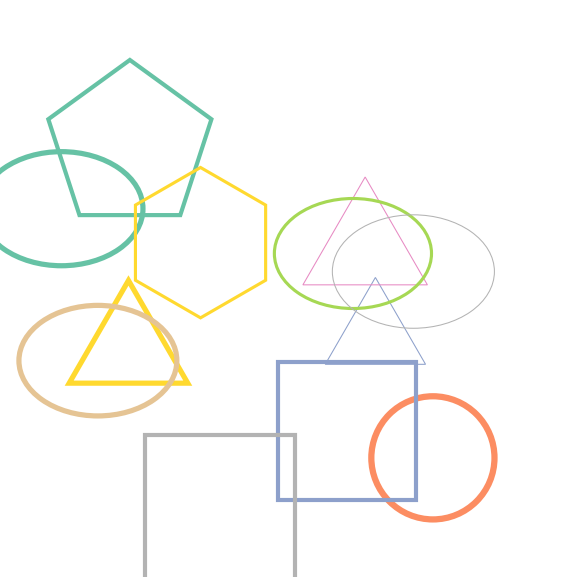[{"shape": "oval", "thickness": 2.5, "radius": 0.71, "center": [0.106, 0.638]}, {"shape": "pentagon", "thickness": 2, "radius": 0.74, "center": [0.225, 0.747]}, {"shape": "circle", "thickness": 3, "radius": 0.53, "center": [0.75, 0.206]}, {"shape": "square", "thickness": 2, "radius": 0.6, "center": [0.601, 0.253]}, {"shape": "triangle", "thickness": 0.5, "radius": 0.5, "center": [0.65, 0.418]}, {"shape": "triangle", "thickness": 0.5, "radius": 0.62, "center": [0.632, 0.568]}, {"shape": "oval", "thickness": 1.5, "radius": 0.68, "center": [0.611, 0.56]}, {"shape": "triangle", "thickness": 2.5, "radius": 0.59, "center": [0.222, 0.395]}, {"shape": "hexagon", "thickness": 1.5, "radius": 0.65, "center": [0.347, 0.579]}, {"shape": "oval", "thickness": 2.5, "radius": 0.68, "center": [0.17, 0.375]}, {"shape": "oval", "thickness": 0.5, "radius": 0.7, "center": [0.716, 0.529]}, {"shape": "square", "thickness": 2, "radius": 0.65, "center": [0.381, 0.116]}]